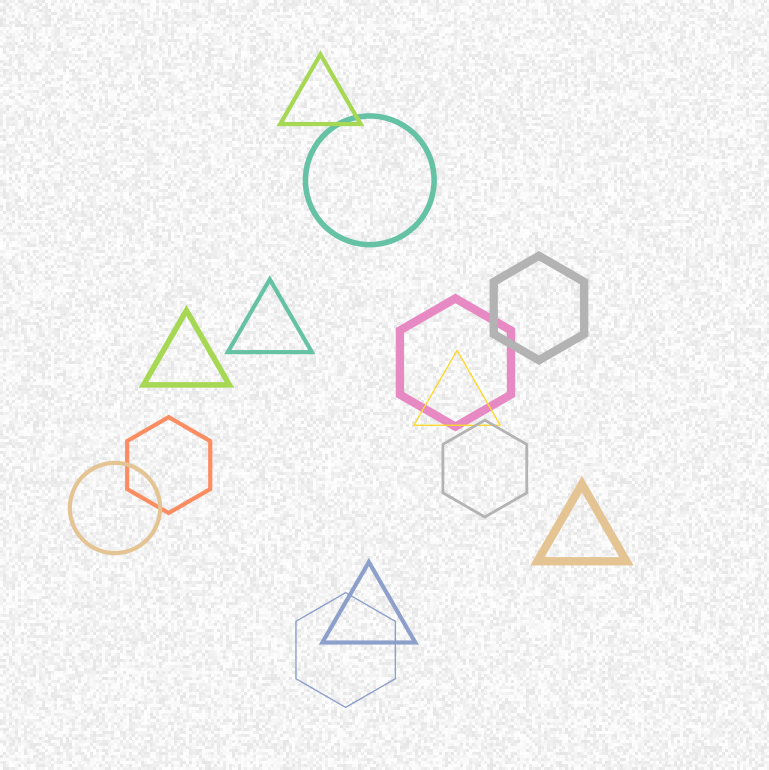[{"shape": "triangle", "thickness": 1.5, "radius": 0.32, "center": [0.35, 0.574]}, {"shape": "circle", "thickness": 2, "radius": 0.42, "center": [0.48, 0.766]}, {"shape": "hexagon", "thickness": 1.5, "radius": 0.31, "center": [0.219, 0.396]}, {"shape": "triangle", "thickness": 1.5, "radius": 0.35, "center": [0.479, 0.2]}, {"shape": "hexagon", "thickness": 0.5, "radius": 0.37, "center": [0.449, 0.156]}, {"shape": "hexagon", "thickness": 3, "radius": 0.42, "center": [0.591, 0.529]}, {"shape": "triangle", "thickness": 1.5, "radius": 0.3, "center": [0.416, 0.869]}, {"shape": "triangle", "thickness": 2, "radius": 0.32, "center": [0.242, 0.532]}, {"shape": "triangle", "thickness": 0.5, "radius": 0.32, "center": [0.594, 0.48]}, {"shape": "triangle", "thickness": 3, "radius": 0.33, "center": [0.756, 0.304]}, {"shape": "circle", "thickness": 1.5, "radius": 0.29, "center": [0.149, 0.34]}, {"shape": "hexagon", "thickness": 3, "radius": 0.34, "center": [0.7, 0.6]}, {"shape": "hexagon", "thickness": 1, "radius": 0.31, "center": [0.63, 0.391]}]